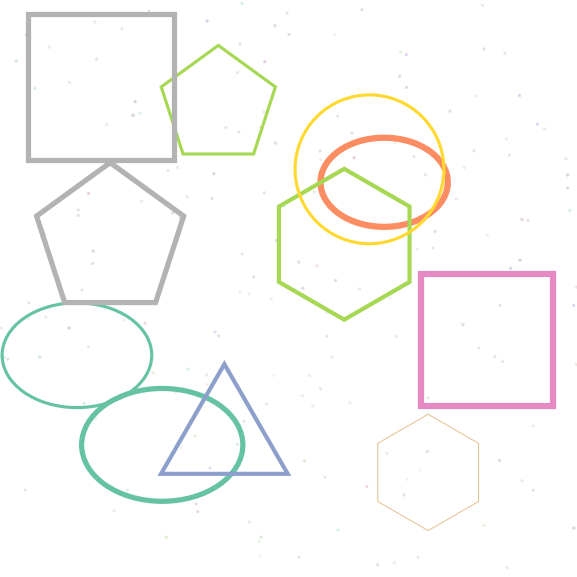[{"shape": "oval", "thickness": 2.5, "radius": 0.7, "center": [0.281, 0.229]}, {"shape": "oval", "thickness": 1.5, "radius": 0.65, "center": [0.133, 0.384]}, {"shape": "oval", "thickness": 3, "radius": 0.55, "center": [0.665, 0.683]}, {"shape": "triangle", "thickness": 2, "radius": 0.63, "center": [0.389, 0.242]}, {"shape": "square", "thickness": 3, "radius": 0.57, "center": [0.843, 0.41]}, {"shape": "hexagon", "thickness": 2, "radius": 0.65, "center": [0.596, 0.576]}, {"shape": "pentagon", "thickness": 1.5, "radius": 0.52, "center": [0.378, 0.817]}, {"shape": "circle", "thickness": 1.5, "radius": 0.64, "center": [0.64, 0.706]}, {"shape": "hexagon", "thickness": 0.5, "radius": 0.5, "center": [0.741, 0.181]}, {"shape": "square", "thickness": 2.5, "radius": 0.63, "center": [0.175, 0.848]}, {"shape": "pentagon", "thickness": 2.5, "radius": 0.67, "center": [0.191, 0.584]}]